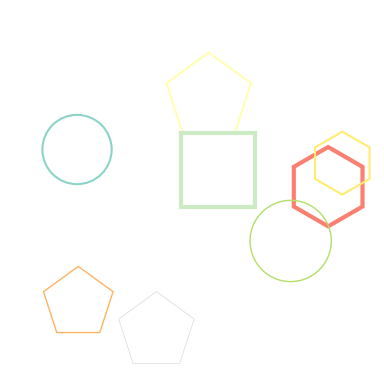[{"shape": "circle", "thickness": 1.5, "radius": 0.45, "center": [0.2, 0.612]}, {"shape": "pentagon", "thickness": 1.5, "radius": 0.58, "center": [0.542, 0.748]}, {"shape": "hexagon", "thickness": 3, "radius": 0.52, "center": [0.852, 0.515]}, {"shape": "pentagon", "thickness": 1, "radius": 0.47, "center": [0.203, 0.213]}, {"shape": "circle", "thickness": 1, "radius": 0.53, "center": [0.755, 0.374]}, {"shape": "pentagon", "thickness": 0.5, "radius": 0.52, "center": [0.406, 0.139]}, {"shape": "square", "thickness": 3, "radius": 0.48, "center": [0.566, 0.558]}, {"shape": "hexagon", "thickness": 1.5, "radius": 0.41, "center": [0.889, 0.576]}]